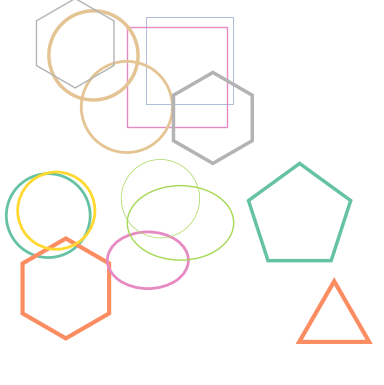[{"shape": "circle", "thickness": 2, "radius": 0.54, "center": [0.125, 0.44]}, {"shape": "pentagon", "thickness": 2.5, "radius": 0.7, "center": [0.778, 0.436]}, {"shape": "triangle", "thickness": 3, "radius": 0.53, "center": [0.868, 0.164]}, {"shape": "hexagon", "thickness": 3, "radius": 0.65, "center": [0.171, 0.251]}, {"shape": "square", "thickness": 0.5, "radius": 0.56, "center": [0.492, 0.842]}, {"shape": "oval", "thickness": 2, "radius": 0.53, "center": [0.384, 0.324]}, {"shape": "square", "thickness": 1, "radius": 0.65, "center": [0.459, 0.8]}, {"shape": "circle", "thickness": 0.5, "radius": 0.51, "center": [0.417, 0.484]}, {"shape": "oval", "thickness": 1, "radius": 0.69, "center": [0.469, 0.421]}, {"shape": "circle", "thickness": 2, "radius": 0.5, "center": [0.146, 0.453]}, {"shape": "circle", "thickness": 2, "radius": 0.59, "center": [0.329, 0.722]}, {"shape": "circle", "thickness": 2.5, "radius": 0.58, "center": [0.243, 0.856]}, {"shape": "hexagon", "thickness": 1, "radius": 0.58, "center": [0.195, 0.888]}, {"shape": "hexagon", "thickness": 2.5, "radius": 0.59, "center": [0.553, 0.694]}]